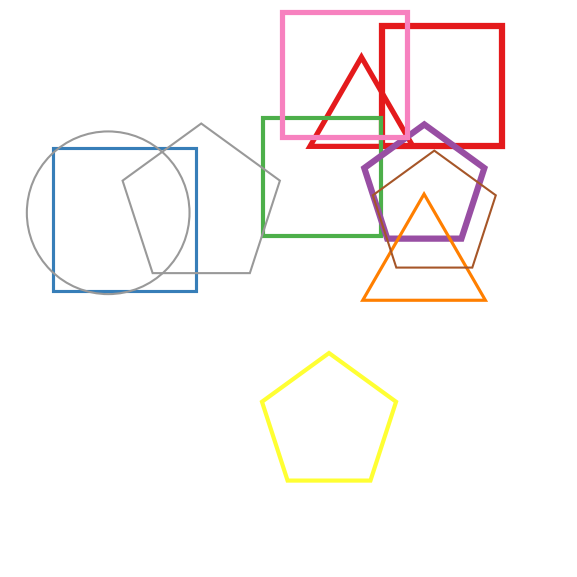[{"shape": "triangle", "thickness": 2.5, "radius": 0.52, "center": [0.626, 0.797]}, {"shape": "square", "thickness": 3, "radius": 0.52, "center": [0.765, 0.85]}, {"shape": "square", "thickness": 1.5, "radius": 0.62, "center": [0.216, 0.62]}, {"shape": "square", "thickness": 2, "radius": 0.51, "center": [0.557, 0.692]}, {"shape": "pentagon", "thickness": 3, "radius": 0.55, "center": [0.735, 0.674]}, {"shape": "triangle", "thickness": 1.5, "radius": 0.61, "center": [0.734, 0.541]}, {"shape": "pentagon", "thickness": 2, "radius": 0.61, "center": [0.57, 0.266]}, {"shape": "pentagon", "thickness": 1, "radius": 0.56, "center": [0.752, 0.626]}, {"shape": "square", "thickness": 2.5, "radius": 0.54, "center": [0.597, 0.87]}, {"shape": "pentagon", "thickness": 1, "radius": 0.72, "center": [0.348, 0.642]}, {"shape": "circle", "thickness": 1, "radius": 0.7, "center": [0.187, 0.631]}]